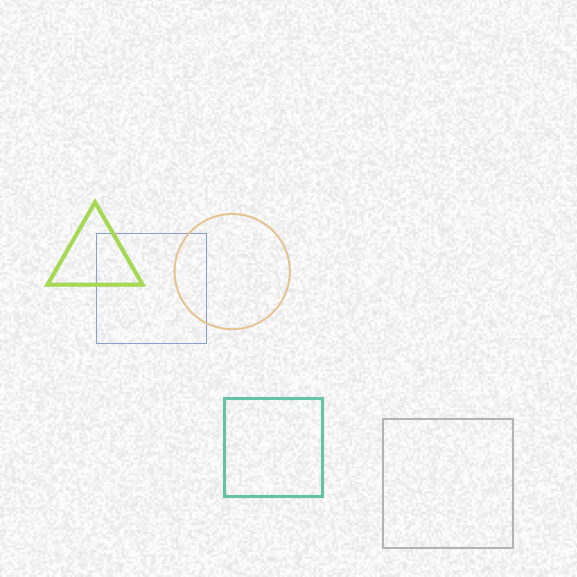[{"shape": "square", "thickness": 1.5, "radius": 0.42, "center": [0.473, 0.225]}, {"shape": "square", "thickness": 0.5, "radius": 0.48, "center": [0.262, 0.5]}, {"shape": "triangle", "thickness": 2, "radius": 0.48, "center": [0.165, 0.554]}, {"shape": "circle", "thickness": 1, "radius": 0.5, "center": [0.402, 0.529]}, {"shape": "square", "thickness": 1, "radius": 0.56, "center": [0.775, 0.162]}]